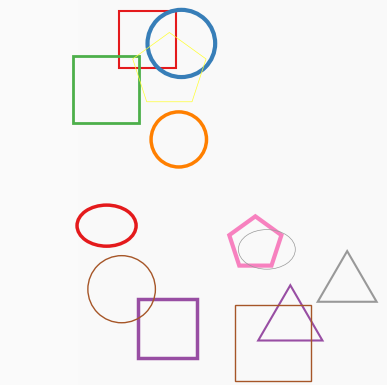[{"shape": "oval", "thickness": 2.5, "radius": 0.38, "center": [0.275, 0.414]}, {"shape": "square", "thickness": 1.5, "radius": 0.37, "center": [0.381, 0.897]}, {"shape": "circle", "thickness": 3, "radius": 0.44, "center": [0.468, 0.887]}, {"shape": "square", "thickness": 2, "radius": 0.43, "center": [0.274, 0.768]}, {"shape": "triangle", "thickness": 1.5, "radius": 0.48, "center": [0.749, 0.163]}, {"shape": "square", "thickness": 2.5, "radius": 0.38, "center": [0.432, 0.148]}, {"shape": "circle", "thickness": 2.5, "radius": 0.36, "center": [0.461, 0.638]}, {"shape": "pentagon", "thickness": 0.5, "radius": 0.5, "center": [0.437, 0.816]}, {"shape": "square", "thickness": 1, "radius": 0.49, "center": [0.705, 0.109]}, {"shape": "circle", "thickness": 1, "radius": 0.44, "center": [0.314, 0.249]}, {"shape": "pentagon", "thickness": 3, "radius": 0.35, "center": [0.659, 0.367]}, {"shape": "oval", "thickness": 0.5, "radius": 0.37, "center": [0.689, 0.352]}, {"shape": "triangle", "thickness": 1.5, "radius": 0.44, "center": [0.896, 0.26]}]